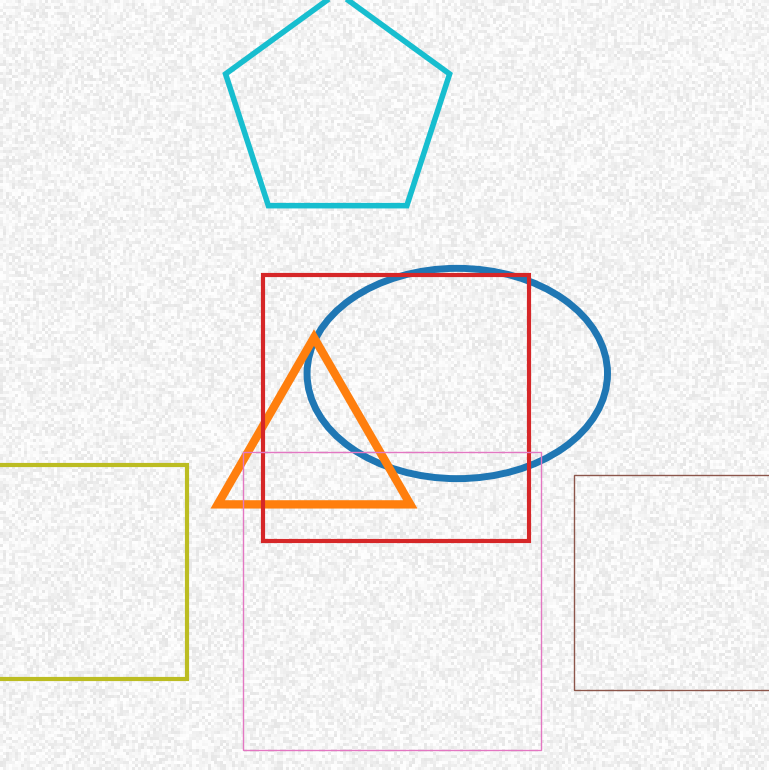[{"shape": "oval", "thickness": 2.5, "radius": 0.98, "center": [0.594, 0.515]}, {"shape": "triangle", "thickness": 3, "radius": 0.72, "center": [0.408, 0.417]}, {"shape": "square", "thickness": 1.5, "radius": 0.86, "center": [0.514, 0.471]}, {"shape": "square", "thickness": 0.5, "radius": 0.7, "center": [0.886, 0.243]}, {"shape": "square", "thickness": 0.5, "radius": 0.97, "center": [0.509, 0.219]}, {"shape": "square", "thickness": 1.5, "radius": 0.69, "center": [0.104, 0.257]}, {"shape": "pentagon", "thickness": 2, "radius": 0.76, "center": [0.438, 0.857]}]